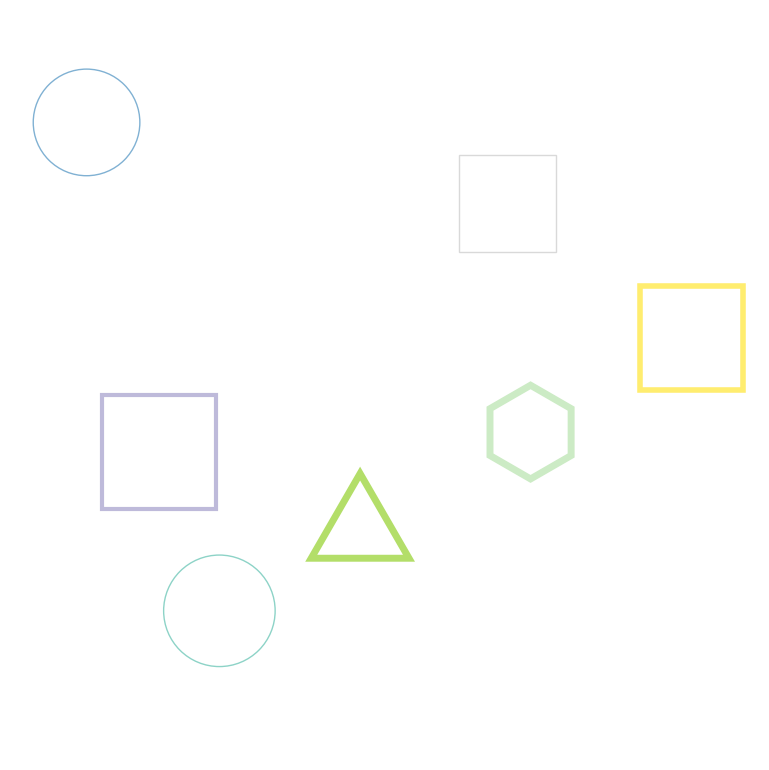[{"shape": "circle", "thickness": 0.5, "radius": 0.36, "center": [0.285, 0.207]}, {"shape": "square", "thickness": 1.5, "radius": 0.37, "center": [0.206, 0.413]}, {"shape": "circle", "thickness": 0.5, "radius": 0.35, "center": [0.112, 0.841]}, {"shape": "triangle", "thickness": 2.5, "radius": 0.37, "center": [0.468, 0.312]}, {"shape": "square", "thickness": 0.5, "radius": 0.31, "center": [0.659, 0.736]}, {"shape": "hexagon", "thickness": 2.5, "radius": 0.3, "center": [0.689, 0.439]}, {"shape": "square", "thickness": 2, "radius": 0.34, "center": [0.898, 0.561]}]